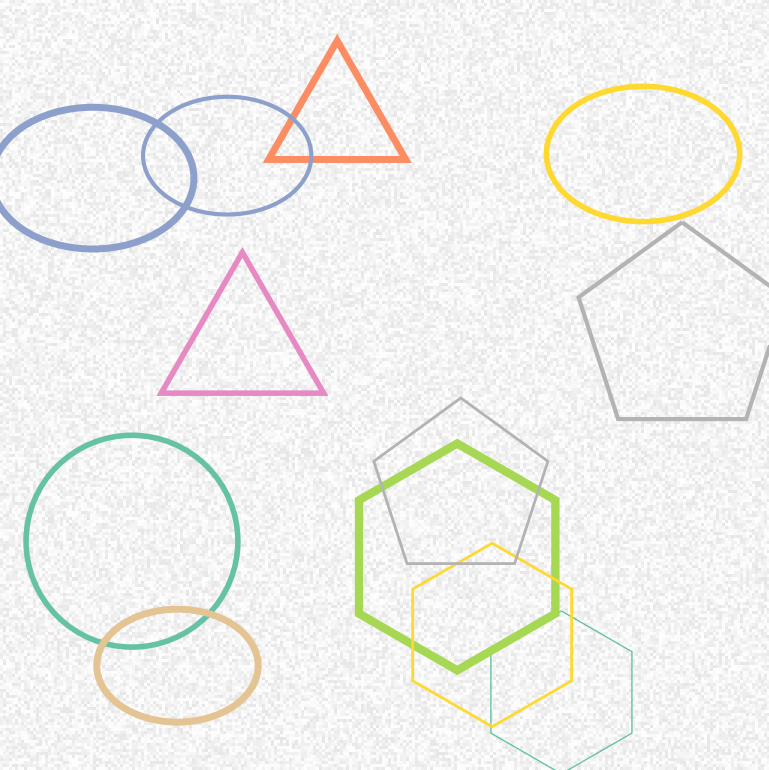[{"shape": "hexagon", "thickness": 0.5, "radius": 0.53, "center": [0.729, 0.101]}, {"shape": "circle", "thickness": 2, "radius": 0.69, "center": [0.171, 0.297]}, {"shape": "triangle", "thickness": 2.5, "radius": 0.51, "center": [0.438, 0.844]}, {"shape": "oval", "thickness": 2.5, "radius": 0.66, "center": [0.12, 0.769]}, {"shape": "oval", "thickness": 1.5, "radius": 0.55, "center": [0.295, 0.798]}, {"shape": "triangle", "thickness": 2, "radius": 0.61, "center": [0.315, 0.55]}, {"shape": "hexagon", "thickness": 3, "radius": 0.74, "center": [0.594, 0.277]}, {"shape": "hexagon", "thickness": 1, "radius": 0.6, "center": [0.639, 0.175]}, {"shape": "oval", "thickness": 2, "radius": 0.63, "center": [0.835, 0.8]}, {"shape": "oval", "thickness": 2.5, "radius": 0.52, "center": [0.23, 0.136]}, {"shape": "pentagon", "thickness": 1, "radius": 0.59, "center": [0.598, 0.364]}, {"shape": "pentagon", "thickness": 1.5, "radius": 0.71, "center": [0.886, 0.57]}]